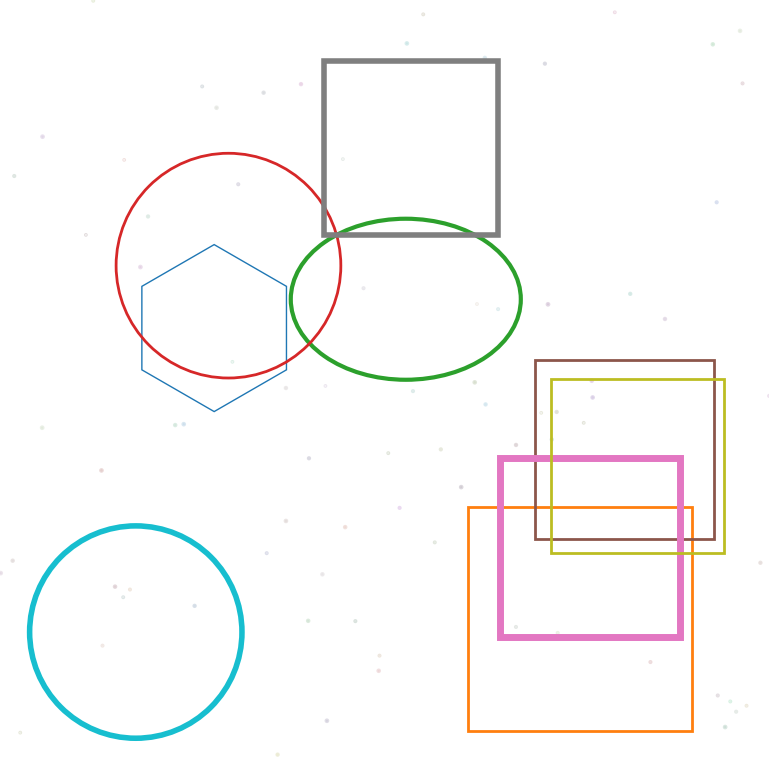[{"shape": "hexagon", "thickness": 0.5, "radius": 0.54, "center": [0.278, 0.574]}, {"shape": "square", "thickness": 1, "radius": 0.73, "center": [0.753, 0.196]}, {"shape": "oval", "thickness": 1.5, "radius": 0.75, "center": [0.527, 0.611]}, {"shape": "circle", "thickness": 1, "radius": 0.73, "center": [0.297, 0.655]}, {"shape": "square", "thickness": 1, "radius": 0.58, "center": [0.811, 0.416]}, {"shape": "square", "thickness": 2.5, "radius": 0.58, "center": [0.766, 0.289]}, {"shape": "square", "thickness": 2, "radius": 0.56, "center": [0.534, 0.807]}, {"shape": "square", "thickness": 1, "radius": 0.56, "center": [0.828, 0.395]}, {"shape": "circle", "thickness": 2, "radius": 0.69, "center": [0.176, 0.179]}]